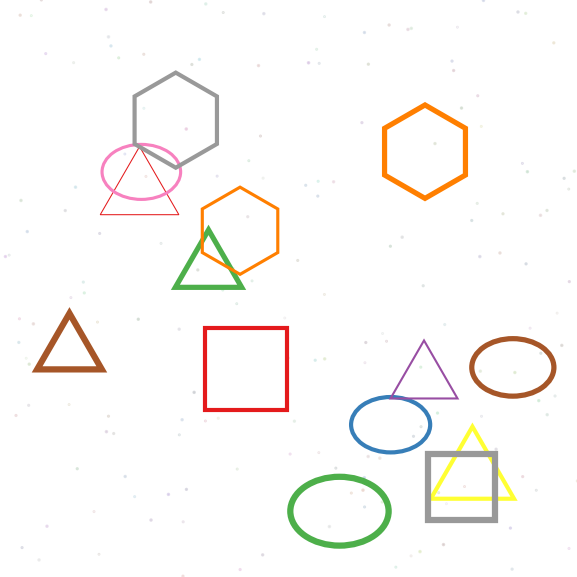[{"shape": "square", "thickness": 2, "radius": 0.35, "center": [0.426, 0.36]}, {"shape": "triangle", "thickness": 0.5, "radius": 0.39, "center": [0.242, 0.667]}, {"shape": "oval", "thickness": 2, "radius": 0.34, "center": [0.676, 0.264]}, {"shape": "triangle", "thickness": 2.5, "radius": 0.33, "center": [0.361, 0.535]}, {"shape": "oval", "thickness": 3, "radius": 0.43, "center": [0.588, 0.114]}, {"shape": "triangle", "thickness": 1, "radius": 0.33, "center": [0.734, 0.343]}, {"shape": "hexagon", "thickness": 2.5, "radius": 0.4, "center": [0.736, 0.737]}, {"shape": "hexagon", "thickness": 1.5, "radius": 0.38, "center": [0.416, 0.6]}, {"shape": "triangle", "thickness": 2, "radius": 0.42, "center": [0.818, 0.177]}, {"shape": "oval", "thickness": 2.5, "radius": 0.36, "center": [0.888, 0.363]}, {"shape": "triangle", "thickness": 3, "radius": 0.32, "center": [0.12, 0.392]}, {"shape": "oval", "thickness": 1.5, "radius": 0.34, "center": [0.245, 0.701]}, {"shape": "hexagon", "thickness": 2, "radius": 0.41, "center": [0.304, 0.791]}, {"shape": "square", "thickness": 3, "radius": 0.29, "center": [0.799, 0.156]}]